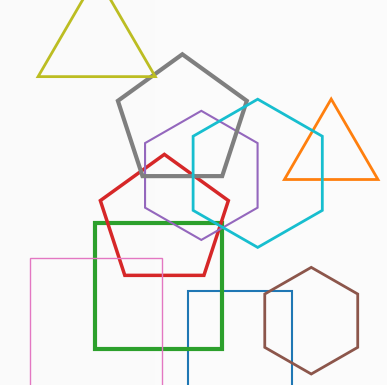[{"shape": "square", "thickness": 1.5, "radius": 0.67, "center": [0.618, 0.11]}, {"shape": "triangle", "thickness": 2, "radius": 0.7, "center": [0.855, 0.603]}, {"shape": "square", "thickness": 3, "radius": 0.82, "center": [0.409, 0.257]}, {"shape": "pentagon", "thickness": 2.5, "radius": 0.87, "center": [0.424, 0.425]}, {"shape": "hexagon", "thickness": 1.5, "radius": 0.84, "center": [0.52, 0.544]}, {"shape": "hexagon", "thickness": 2, "radius": 0.69, "center": [0.803, 0.167]}, {"shape": "square", "thickness": 1, "radius": 0.85, "center": [0.247, 0.16]}, {"shape": "pentagon", "thickness": 3, "radius": 0.87, "center": [0.471, 0.684]}, {"shape": "triangle", "thickness": 2, "radius": 0.87, "center": [0.25, 0.888]}, {"shape": "hexagon", "thickness": 2, "radius": 0.96, "center": [0.665, 0.55]}]